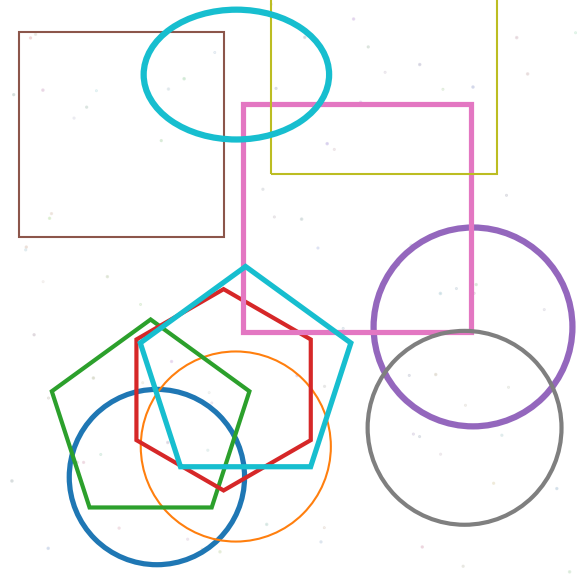[{"shape": "circle", "thickness": 2.5, "radius": 0.76, "center": [0.272, 0.173]}, {"shape": "circle", "thickness": 1, "radius": 0.82, "center": [0.408, 0.226]}, {"shape": "pentagon", "thickness": 2, "radius": 0.9, "center": [0.261, 0.266]}, {"shape": "hexagon", "thickness": 2, "radius": 0.87, "center": [0.387, 0.324]}, {"shape": "circle", "thickness": 3, "radius": 0.86, "center": [0.819, 0.433]}, {"shape": "square", "thickness": 1, "radius": 0.89, "center": [0.21, 0.766]}, {"shape": "square", "thickness": 2.5, "radius": 0.99, "center": [0.618, 0.621]}, {"shape": "circle", "thickness": 2, "radius": 0.84, "center": [0.804, 0.258]}, {"shape": "square", "thickness": 1, "radius": 0.98, "center": [0.665, 0.893]}, {"shape": "pentagon", "thickness": 2.5, "radius": 0.96, "center": [0.425, 0.346]}, {"shape": "oval", "thickness": 3, "radius": 0.8, "center": [0.409, 0.87]}]